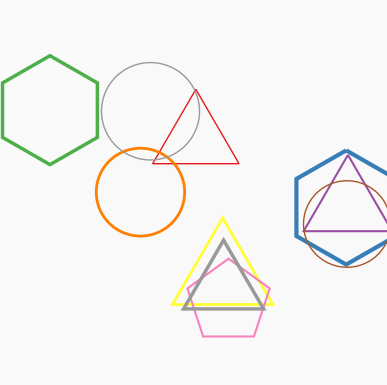[{"shape": "triangle", "thickness": 1, "radius": 0.64, "center": [0.505, 0.639]}, {"shape": "hexagon", "thickness": 3, "radius": 0.74, "center": [0.893, 0.461]}, {"shape": "hexagon", "thickness": 2.5, "radius": 0.71, "center": [0.129, 0.714]}, {"shape": "triangle", "thickness": 1.5, "radius": 0.66, "center": [0.898, 0.466]}, {"shape": "circle", "thickness": 2, "radius": 0.57, "center": [0.362, 0.501]}, {"shape": "triangle", "thickness": 2, "radius": 0.75, "center": [0.575, 0.284]}, {"shape": "circle", "thickness": 1, "radius": 0.56, "center": [0.896, 0.418]}, {"shape": "pentagon", "thickness": 1.5, "radius": 0.56, "center": [0.59, 0.216]}, {"shape": "circle", "thickness": 1, "radius": 0.63, "center": [0.388, 0.711]}, {"shape": "triangle", "thickness": 2.5, "radius": 0.6, "center": [0.577, 0.257]}]